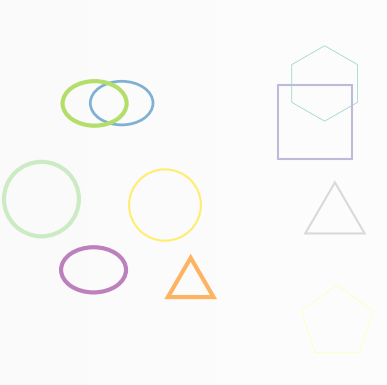[{"shape": "hexagon", "thickness": 0.5, "radius": 0.49, "center": [0.838, 0.783]}, {"shape": "pentagon", "thickness": 0.5, "radius": 0.49, "center": [0.87, 0.162]}, {"shape": "square", "thickness": 1.5, "radius": 0.48, "center": [0.813, 0.684]}, {"shape": "oval", "thickness": 2, "radius": 0.4, "center": [0.314, 0.732]}, {"shape": "triangle", "thickness": 3, "radius": 0.34, "center": [0.492, 0.262]}, {"shape": "oval", "thickness": 3, "radius": 0.41, "center": [0.244, 0.731]}, {"shape": "triangle", "thickness": 1.5, "radius": 0.44, "center": [0.864, 0.438]}, {"shape": "oval", "thickness": 3, "radius": 0.42, "center": [0.241, 0.299]}, {"shape": "circle", "thickness": 3, "radius": 0.48, "center": [0.107, 0.483]}, {"shape": "circle", "thickness": 1.5, "radius": 0.46, "center": [0.426, 0.467]}]